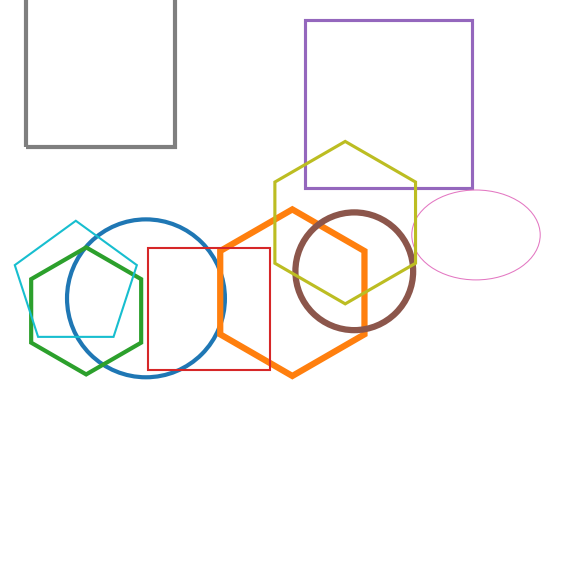[{"shape": "circle", "thickness": 2, "radius": 0.68, "center": [0.253, 0.483]}, {"shape": "hexagon", "thickness": 3, "radius": 0.72, "center": [0.506, 0.492]}, {"shape": "hexagon", "thickness": 2, "radius": 0.55, "center": [0.149, 0.461]}, {"shape": "square", "thickness": 1, "radius": 0.53, "center": [0.362, 0.465]}, {"shape": "square", "thickness": 1.5, "radius": 0.72, "center": [0.673, 0.819]}, {"shape": "circle", "thickness": 3, "radius": 0.51, "center": [0.613, 0.529]}, {"shape": "oval", "thickness": 0.5, "radius": 0.56, "center": [0.824, 0.592]}, {"shape": "square", "thickness": 2, "radius": 0.64, "center": [0.174, 0.873]}, {"shape": "hexagon", "thickness": 1.5, "radius": 0.7, "center": [0.598, 0.614]}, {"shape": "pentagon", "thickness": 1, "radius": 0.56, "center": [0.131, 0.506]}]